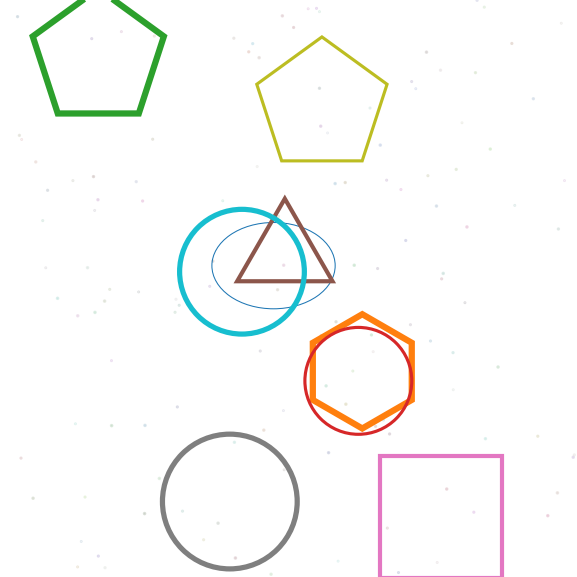[{"shape": "oval", "thickness": 0.5, "radius": 0.53, "center": [0.474, 0.539]}, {"shape": "hexagon", "thickness": 3, "radius": 0.49, "center": [0.627, 0.356]}, {"shape": "pentagon", "thickness": 3, "radius": 0.6, "center": [0.17, 0.899]}, {"shape": "circle", "thickness": 1.5, "radius": 0.46, "center": [0.62, 0.34]}, {"shape": "triangle", "thickness": 2, "radius": 0.48, "center": [0.493, 0.56]}, {"shape": "square", "thickness": 2, "radius": 0.53, "center": [0.764, 0.104]}, {"shape": "circle", "thickness": 2.5, "radius": 0.58, "center": [0.398, 0.131]}, {"shape": "pentagon", "thickness": 1.5, "radius": 0.59, "center": [0.557, 0.817]}, {"shape": "circle", "thickness": 2.5, "radius": 0.54, "center": [0.419, 0.529]}]